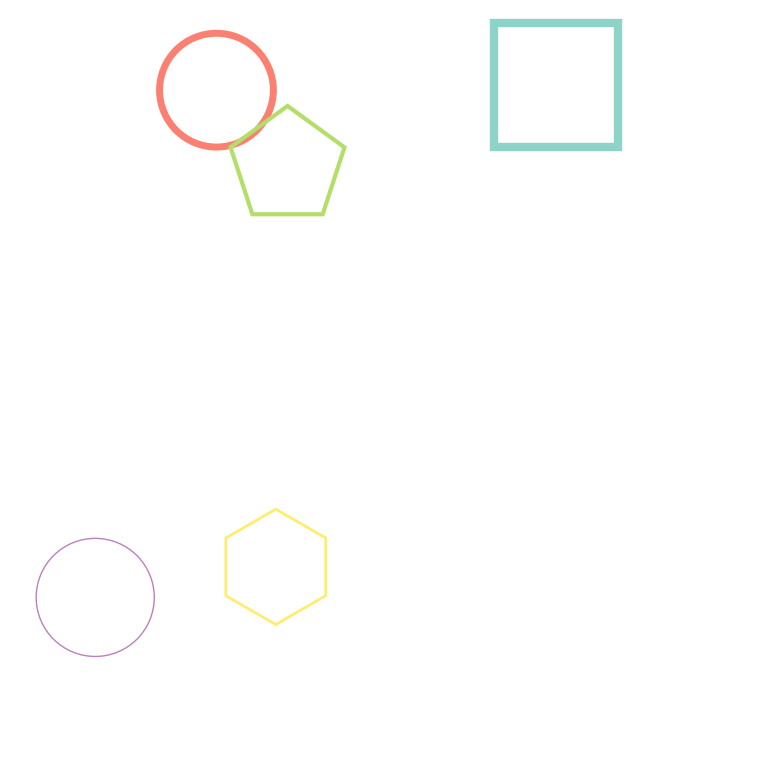[{"shape": "square", "thickness": 3, "radius": 0.4, "center": [0.722, 0.89]}, {"shape": "circle", "thickness": 2.5, "radius": 0.37, "center": [0.281, 0.883]}, {"shape": "pentagon", "thickness": 1.5, "radius": 0.39, "center": [0.373, 0.785]}, {"shape": "circle", "thickness": 0.5, "radius": 0.38, "center": [0.124, 0.224]}, {"shape": "hexagon", "thickness": 1, "radius": 0.37, "center": [0.358, 0.264]}]